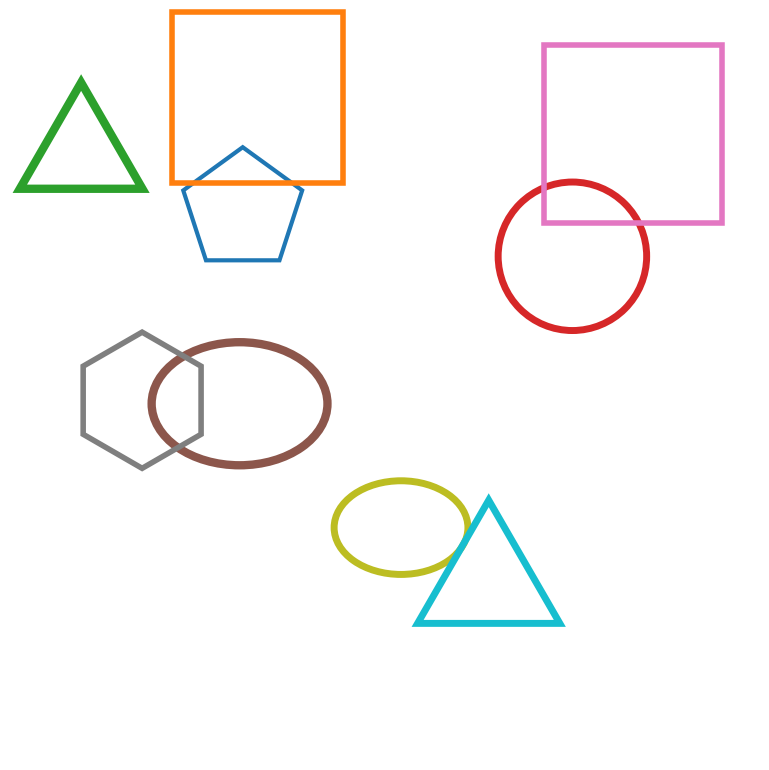[{"shape": "pentagon", "thickness": 1.5, "radius": 0.41, "center": [0.315, 0.728]}, {"shape": "square", "thickness": 2, "radius": 0.56, "center": [0.335, 0.873]}, {"shape": "triangle", "thickness": 3, "radius": 0.46, "center": [0.105, 0.801]}, {"shape": "circle", "thickness": 2.5, "radius": 0.48, "center": [0.743, 0.667]}, {"shape": "oval", "thickness": 3, "radius": 0.57, "center": [0.311, 0.476]}, {"shape": "square", "thickness": 2, "radius": 0.58, "center": [0.822, 0.826]}, {"shape": "hexagon", "thickness": 2, "radius": 0.44, "center": [0.185, 0.48]}, {"shape": "oval", "thickness": 2.5, "radius": 0.43, "center": [0.521, 0.315]}, {"shape": "triangle", "thickness": 2.5, "radius": 0.53, "center": [0.635, 0.244]}]